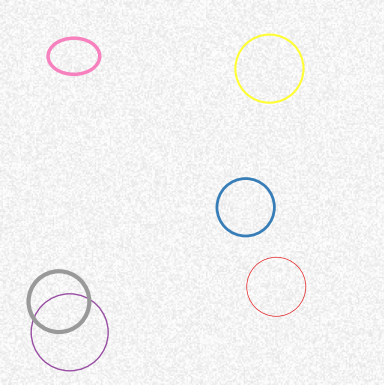[{"shape": "circle", "thickness": 0.5, "radius": 0.38, "center": [0.718, 0.255]}, {"shape": "circle", "thickness": 2, "radius": 0.37, "center": [0.638, 0.462]}, {"shape": "circle", "thickness": 1, "radius": 0.5, "center": [0.181, 0.137]}, {"shape": "circle", "thickness": 1.5, "radius": 0.44, "center": [0.7, 0.822]}, {"shape": "oval", "thickness": 2.5, "radius": 0.34, "center": [0.192, 0.854]}, {"shape": "circle", "thickness": 3, "radius": 0.39, "center": [0.153, 0.216]}]